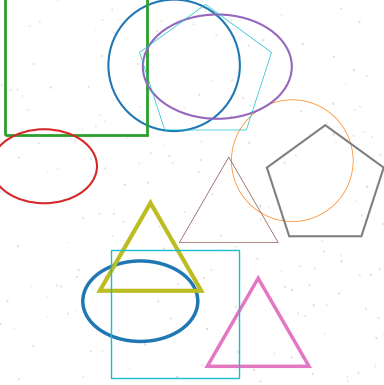[{"shape": "oval", "thickness": 2.5, "radius": 0.75, "center": [0.364, 0.218]}, {"shape": "circle", "thickness": 1.5, "radius": 0.85, "center": [0.452, 0.83]}, {"shape": "circle", "thickness": 0.5, "radius": 0.79, "center": [0.759, 0.583]}, {"shape": "square", "thickness": 2, "radius": 0.93, "center": [0.197, 0.834]}, {"shape": "oval", "thickness": 1.5, "radius": 0.69, "center": [0.115, 0.568]}, {"shape": "oval", "thickness": 1.5, "radius": 0.97, "center": [0.564, 0.827]}, {"shape": "triangle", "thickness": 0.5, "radius": 0.74, "center": [0.594, 0.444]}, {"shape": "triangle", "thickness": 2.5, "radius": 0.76, "center": [0.671, 0.125]}, {"shape": "pentagon", "thickness": 1.5, "radius": 0.8, "center": [0.845, 0.515]}, {"shape": "triangle", "thickness": 3, "radius": 0.76, "center": [0.391, 0.321]}, {"shape": "pentagon", "thickness": 0.5, "radius": 0.9, "center": [0.534, 0.808]}, {"shape": "square", "thickness": 1, "radius": 0.83, "center": [0.455, 0.185]}]